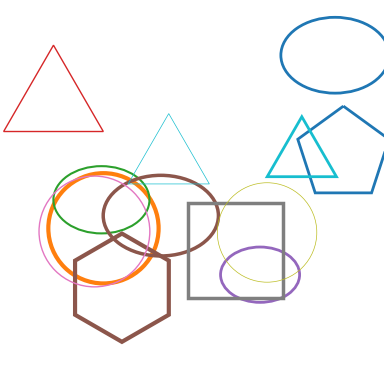[{"shape": "oval", "thickness": 2, "radius": 0.7, "center": [0.87, 0.857]}, {"shape": "pentagon", "thickness": 2, "radius": 0.62, "center": [0.892, 0.6]}, {"shape": "circle", "thickness": 3, "radius": 0.72, "center": [0.269, 0.407]}, {"shape": "oval", "thickness": 1.5, "radius": 0.62, "center": [0.263, 0.481]}, {"shape": "triangle", "thickness": 1, "radius": 0.75, "center": [0.139, 0.733]}, {"shape": "oval", "thickness": 2, "radius": 0.51, "center": [0.676, 0.287]}, {"shape": "hexagon", "thickness": 3, "radius": 0.7, "center": [0.317, 0.253]}, {"shape": "oval", "thickness": 2.5, "radius": 0.75, "center": [0.418, 0.44]}, {"shape": "circle", "thickness": 1, "radius": 0.72, "center": [0.245, 0.399]}, {"shape": "square", "thickness": 2.5, "radius": 0.62, "center": [0.611, 0.351]}, {"shape": "circle", "thickness": 0.5, "radius": 0.65, "center": [0.694, 0.396]}, {"shape": "triangle", "thickness": 2, "radius": 0.52, "center": [0.784, 0.593]}, {"shape": "triangle", "thickness": 0.5, "radius": 0.61, "center": [0.438, 0.583]}]